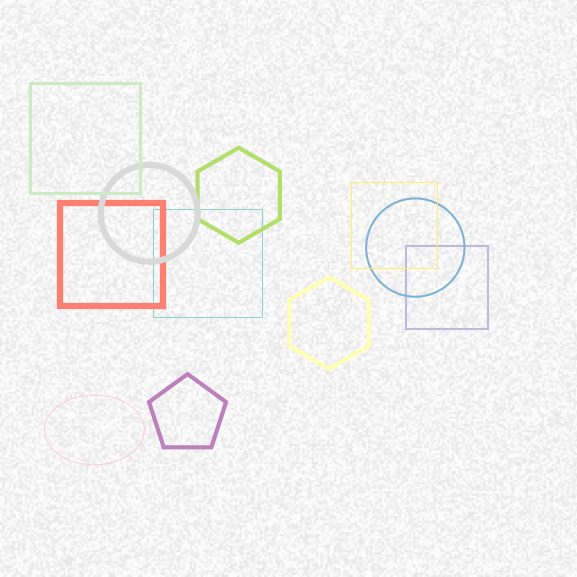[{"shape": "square", "thickness": 0.5, "radius": 0.47, "center": [0.359, 0.543]}, {"shape": "hexagon", "thickness": 2, "radius": 0.4, "center": [0.57, 0.44]}, {"shape": "square", "thickness": 1, "radius": 0.36, "center": [0.775, 0.501]}, {"shape": "square", "thickness": 3, "radius": 0.45, "center": [0.193, 0.559]}, {"shape": "circle", "thickness": 1, "radius": 0.43, "center": [0.719, 0.57]}, {"shape": "hexagon", "thickness": 2, "radius": 0.41, "center": [0.413, 0.661]}, {"shape": "oval", "thickness": 0.5, "radius": 0.43, "center": [0.164, 0.255]}, {"shape": "circle", "thickness": 3, "radius": 0.42, "center": [0.258, 0.63]}, {"shape": "pentagon", "thickness": 2, "radius": 0.35, "center": [0.325, 0.281]}, {"shape": "square", "thickness": 1.5, "radius": 0.47, "center": [0.147, 0.76]}, {"shape": "square", "thickness": 0.5, "radius": 0.37, "center": [0.683, 0.609]}]